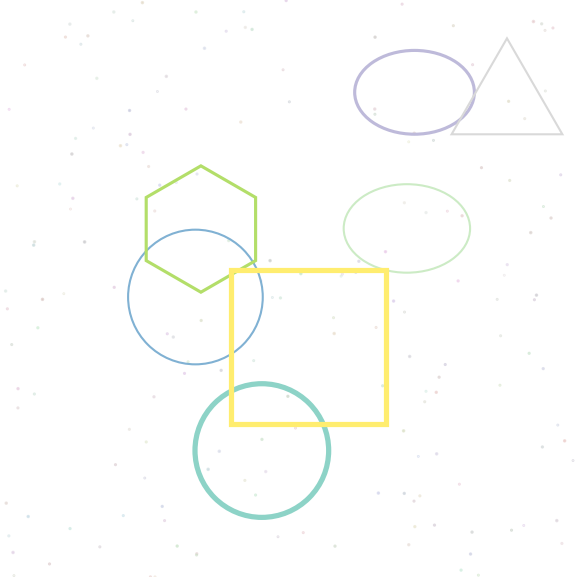[{"shape": "circle", "thickness": 2.5, "radius": 0.58, "center": [0.453, 0.219]}, {"shape": "oval", "thickness": 1.5, "radius": 0.52, "center": [0.718, 0.839]}, {"shape": "circle", "thickness": 1, "radius": 0.58, "center": [0.338, 0.485]}, {"shape": "hexagon", "thickness": 1.5, "radius": 0.55, "center": [0.348, 0.603]}, {"shape": "triangle", "thickness": 1, "radius": 0.55, "center": [0.878, 0.822]}, {"shape": "oval", "thickness": 1, "radius": 0.55, "center": [0.705, 0.604]}, {"shape": "square", "thickness": 2.5, "radius": 0.67, "center": [0.534, 0.398]}]